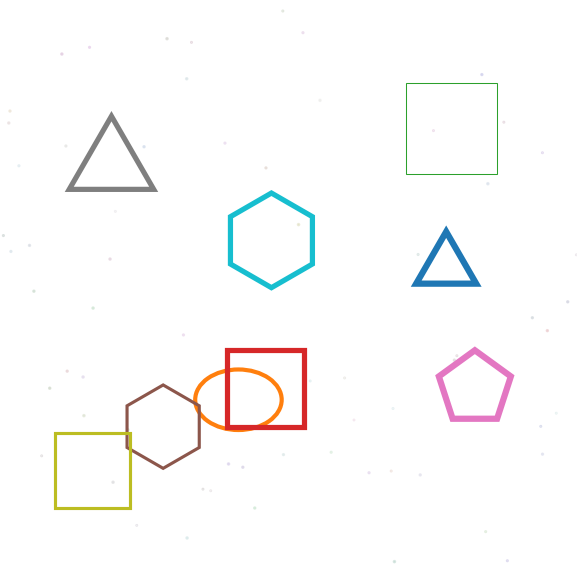[{"shape": "triangle", "thickness": 3, "radius": 0.3, "center": [0.773, 0.538]}, {"shape": "oval", "thickness": 2, "radius": 0.37, "center": [0.413, 0.307]}, {"shape": "square", "thickness": 0.5, "radius": 0.4, "center": [0.782, 0.776]}, {"shape": "square", "thickness": 2.5, "radius": 0.33, "center": [0.46, 0.326]}, {"shape": "hexagon", "thickness": 1.5, "radius": 0.36, "center": [0.283, 0.26]}, {"shape": "pentagon", "thickness": 3, "radius": 0.33, "center": [0.822, 0.327]}, {"shape": "triangle", "thickness": 2.5, "radius": 0.42, "center": [0.193, 0.713]}, {"shape": "square", "thickness": 1.5, "radius": 0.32, "center": [0.16, 0.184]}, {"shape": "hexagon", "thickness": 2.5, "radius": 0.41, "center": [0.47, 0.583]}]